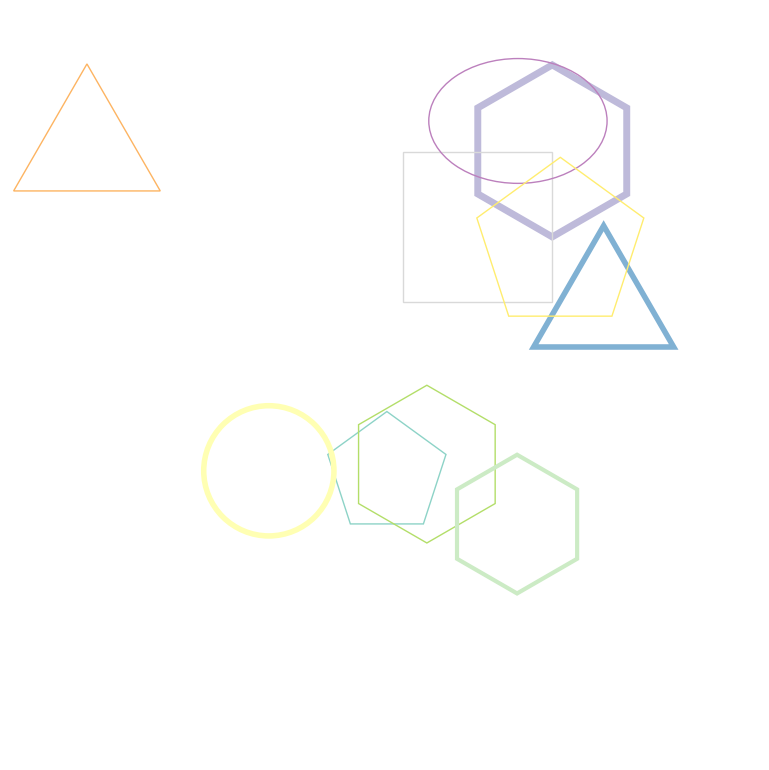[{"shape": "pentagon", "thickness": 0.5, "radius": 0.4, "center": [0.502, 0.385]}, {"shape": "circle", "thickness": 2, "radius": 0.42, "center": [0.349, 0.389]}, {"shape": "hexagon", "thickness": 2.5, "radius": 0.56, "center": [0.717, 0.804]}, {"shape": "triangle", "thickness": 2, "radius": 0.52, "center": [0.784, 0.602]}, {"shape": "triangle", "thickness": 0.5, "radius": 0.55, "center": [0.113, 0.807]}, {"shape": "hexagon", "thickness": 0.5, "radius": 0.51, "center": [0.554, 0.397]}, {"shape": "square", "thickness": 0.5, "radius": 0.49, "center": [0.62, 0.705]}, {"shape": "oval", "thickness": 0.5, "radius": 0.58, "center": [0.673, 0.843]}, {"shape": "hexagon", "thickness": 1.5, "radius": 0.45, "center": [0.672, 0.319]}, {"shape": "pentagon", "thickness": 0.5, "radius": 0.57, "center": [0.728, 0.682]}]